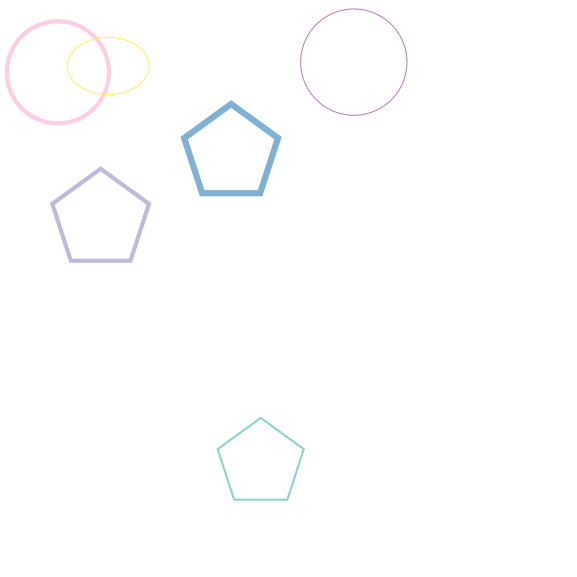[{"shape": "pentagon", "thickness": 1, "radius": 0.39, "center": [0.452, 0.197]}, {"shape": "pentagon", "thickness": 2, "radius": 0.44, "center": [0.174, 0.619]}, {"shape": "pentagon", "thickness": 3, "radius": 0.43, "center": [0.4, 0.734]}, {"shape": "circle", "thickness": 2, "radius": 0.44, "center": [0.1, 0.874]}, {"shape": "circle", "thickness": 0.5, "radius": 0.46, "center": [0.613, 0.892]}, {"shape": "oval", "thickness": 0.5, "radius": 0.35, "center": [0.187, 0.885]}]